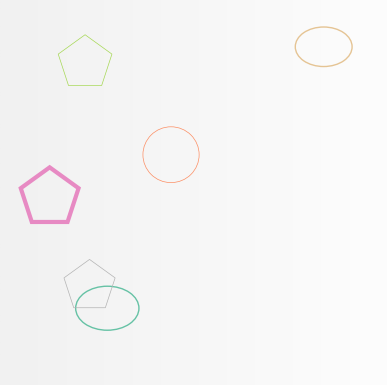[{"shape": "oval", "thickness": 1, "radius": 0.41, "center": [0.277, 0.199]}, {"shape": "circle", "thickness": 0.5, "radius": 0.36, "center": [0.441, 0.598]}, {"shape": "pentagon", "thickness": 3, "radius": 0.39, "center": [0.128, 0.487]}, {"shape": "pentagon", "thickness": 0.5, "radius": 0.36, "center": [0.22, 0.837]}, {"shape": "oval", "thickness": 1, "radius": 0.37, "center": [0.835, 0.879]}, {"shape": "pentagon", "thickness": 0.5, "radius": 0.35, "center": [0.231, 0.257]}]